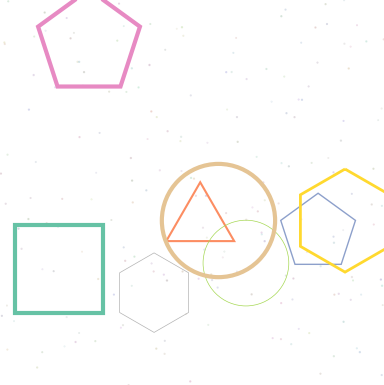[{"shape": "square", "thickness": 3, "radius": 0.57, "center": [0.153, 0.301]}, {"shape": "triangle", "thickness": 1.5, "radius": 0.51, "center": [0.52, 0.425]}, {"shape": "pentagon", "thickness": 1, "radius": 0.51, "center": [0.826, 0.396]}, {"shape": "pentagon", "thickness": 3, "radius": 0.7, "center": [0.231, 0.888]}, {"shape": "circle", "thickness": 0.5, "radius": 0.56, "center": [0.639, 0.317]}, {"shape": "hexagon", "thickness": 2, "radius": 0.67, "center": [0.896, 0.427]}, {"shape": "circle", "thickness": 3, "radius": 0.74, "center": [0.567, 0.427]}, {"shape": "hexagon", "thickness": 0.5, "radius": 0.52, "center": [0.4, 0.24]}]